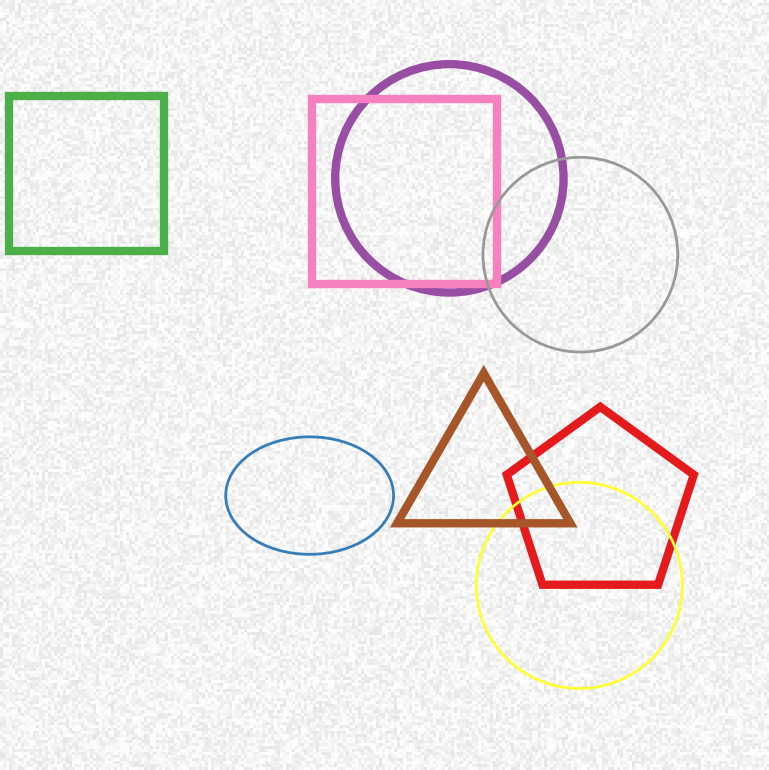[{"shape": "pentagon", "thickness": 3, "radius": 0.64, "center": [0.78, 0.344]}, {"shape": "oval", "thickness": 1, "radius": 0.54, "center": [0.402, 0.356]}, {"shape": "square", "thickness": 3, "radius": 0.51, "center": [0.112, 0.775]}, {"shape": "circle", "thickness": 3, "radius": 0.74, "center": [0.584, 0.768]}, {"shape": "circle", "thickness": 1, "radius": 0.67, "center": [0.752, 0.24]}, {"shape": "triangle", "thickness": 3, "radius": 0.65, "center": [0.628, 0.385]}, {"shape": "square", "thickness": 3, "radius": 0.6, "center": [0.525, 0.751]}, {"shape": "circle", "thickness": 1, "radius": 0.63, "center": [0.754, 0.669]}]